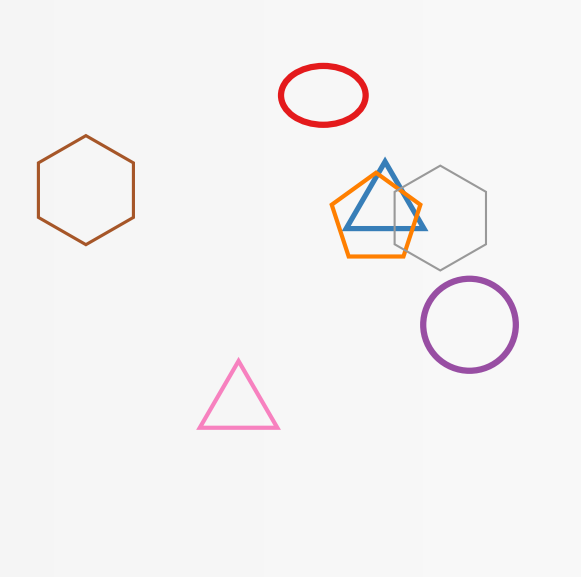[{"shape": "oval", "thickness": 3, "radius": 0.36, "center": [0.556, 0.834]}, {"shape": "triangle", "thickness": 2.5, "radius": 0.39, "center": [0.662, 0.642]}, {"shape": "circle", "thickness": 3, "radius": 0.4, "center": [0.808, 0.437]}, {"shape": "pentagon", "thickness": 2, "radius": 0.4, "center": [0.647, 0.62]}, {"shape": "hexagon", "thickness": 1.5, "radius": 0.47, "center": [0.148, 0.67]}, {"shape": "triangle", "thickness": 2, "radius": 0.39, "center": [0.41, 0.297]}, {"shape": "hexagon", "thickness": 1, "radius": 0.45, "center": [0.758, 0.622]}]